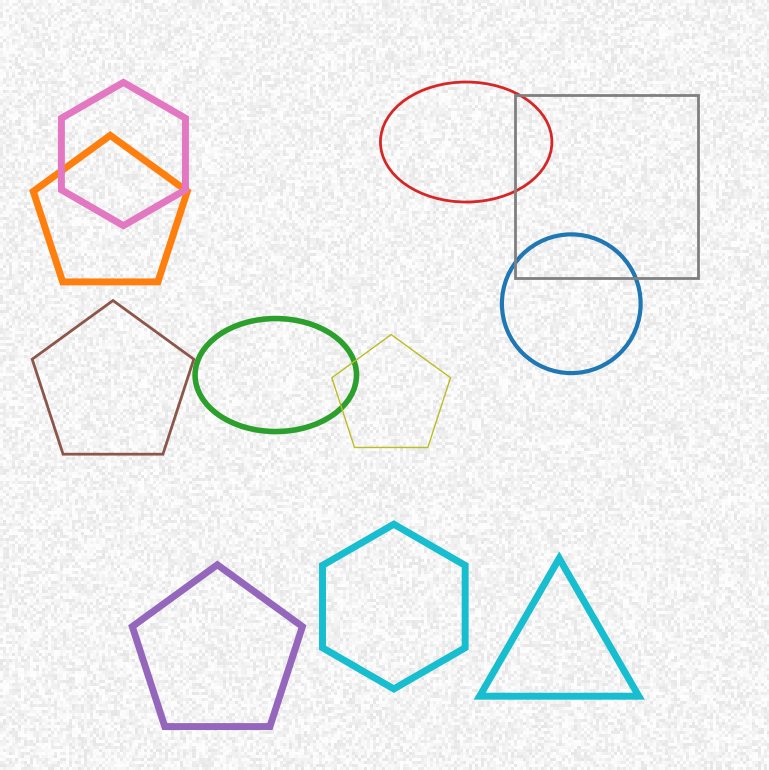[{"shape": "circle", "thickness": 1.5, "radius": 0.45, "center": [0.742, 0.606]}, {"shape": "pentagon", "thickness": 2.5, "radius": 0.53, "center": [0.143, 0.719]}, {"shape": "oval", "thickness": 2, "radius": 0.52, "center": [0.358, 0.513]}, {"shape": "oval", "thickness": 1, "radius": 0.56, "center": [0.605, 0.816]}, {"shape": "pentagon", "thickness": 2.5, "radius": 0.58, "center": [0.282, 0.15]}, {"shape": "pentagon", "thickness": 1, "radius": 0.55, "center": [0.147, 0.499]}, {"shape": "hexagon", "thickness": 2.5, "radius": 0.47, "center": [0.16, 0.8]}, {"shape": "square", "thickness": 1, "radius": 0.59, "center": [0.788, 0.758]}, {"shape": "pentagon", "thickness": 0.5, "radius": 0.41, "center": [0.508, 0.484]}, {"shape": "triangle", "thickness": 2.5, "radius": 0.6, "center": [0.726, 0.155]}, {"shape": "hexagon", "thickness": 2.5, "radius": 0.53, "center": [0.511, 0.212]}]